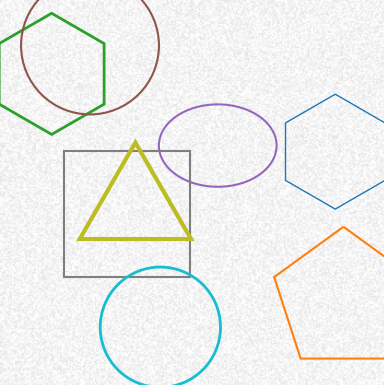[{"shape": "hexagon", "thickness": 1, "radius": 0.75, "center": [0.871, 0.606]}, {"shape": "pentagon", "thickness": 1.5, "radius": 0.95, "center": [0.892, 0.222]}, {"shape": "hexagon", "thickness": 2, "radius": 0.79, "center": [0.134, 0.808]}, {"shape": "oval", "thickness": 1.5, "radius": 0.76, "center": [0.566, 0.622]}, {"shape": "circle", "thickness": 1.5, "radius": 0.9, "center": [0.234, 0.882]}, {"shape": "square", "thickness": 1.5, "radius": 0.82, "center": [0.33, 0.444]}, {"shape": "triangle", "thickness": 3, "radius": 0.83, "center": [0.352, 0.463]}, {"shape": "circle", "thickness": 2, "radius": 0.78, "center": [0.417, 0.15]}]